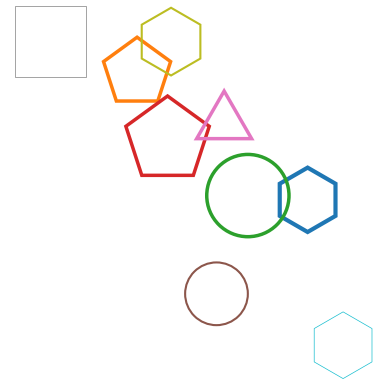[{"shape": "hexagon", "thickness": 3, "radius": 0.42, "center": [0.799, 0.481]}, {"shape": "pentagon", "thickness": 2.5, "radius": 0.46, "center": [0.356, 0.812]}, {"shape": "circle", "thickness": 2.5, "radius": 0.53, "center": [0.644, 0.492]}, {"shape": "pentagon", "thickness": 2.5, "radius": 0.57, "center": [0.435, 0.637]}, {"shape": "circle", "thickness": 1.5, "radius": 0.41, "center": [0.562, 0.237]}, {"shape": "triangle", "thickness": 2.5, "radius": 0.41, "center": [0.582, 0.681]}, {"shape": "square", "thickness": 0.5, "radius": 0.46, "center": [0.132, 0.892]}, {"shape": "hexagon", "thickness": 1.5, "radius": 0.44, "center": [0.444, 0.892]}, {"shape": "hexagon", "thickness": 0.5, "radius": 0.43, "center": [0.891, 0.103]}]